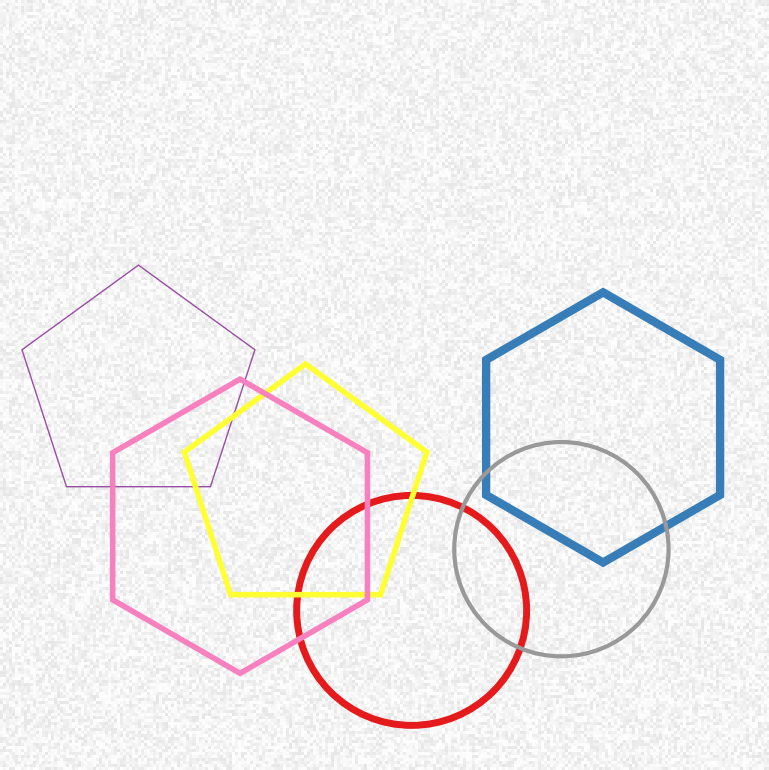[{"shape": "circle", "thickness": 2.5, "radius": 0.75, "center": [0.535, 0.207]}, {"shape": "hexagon", "thickness": 3, "radius": 0.88, "center": [0.783, 0.445]}, {"shape": "pentagon", "thickness": 0.5, "radius": 0.8, "center": [0.18, 0.497]}, {"shape": "pentagon", "thickness": 2, "radius": 0.83, "center": [0.397, 0.362]}, {"shape": "hexagon", "thickness": 2, "radius": 0.96, "center": [0.312, 0.317]}, {"shape": "circle", "thickness": 1.5, "radius": 0.7, "center": [0.729, 0.287]}]